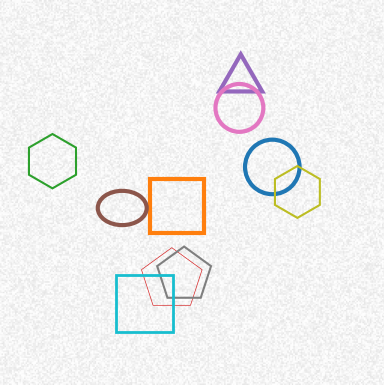[{"shape": "circle", "thickness": 3, "radius": 0.35, "center": [0.707, 0.566]}, {"shape": "square", "thickness": 3, "radius": 0.35, "center": [0.459, 0.464]}, {"shape": "hexagon", "thickness": 1.5, "radius": 0.35, "center": [0.136, 0.581]}, {"shape": "pentagon", "thickness": 0.5, "radius": 0.41, "center": [0.446, 0.274]}, {"shape": "triangle", "thickness": 3, "radius": 0.32, "center": [0.625, 0.795]}, {"shape": "oval", "thickness": 3, "radius": 0.32, "center": [0.317, 0.46]}, {"shape": "circle", "thickness": 3, "radius": 0.31, "center": [0.622, 0.72]}, {"shape": "pentagon", "thickness": 1.5, "radius": 0.37, "center": [0.478, 0.286]}, {"shape": "hexagon", "thickness": 1.5, "radius": 0.34, "center": [0.772, 0.501]}, {"shape": "square", "thickness": 2, "radius": 0.37, "center": [0.376, 0.212]}]